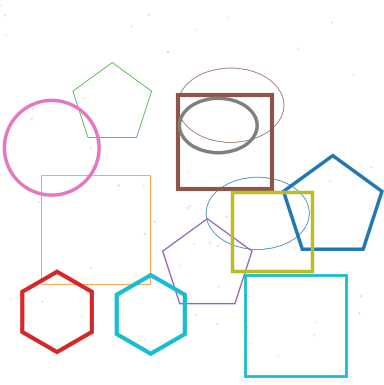[{"shape": "pentagon", "thickness": 2.5, "radius": 0.67, "center": [0.864, 0.461]}, {"shape": "oval", "thickness": 0.5, "radius": 0.67, "center": [0.669, 0.446]}, {"shape": "square", "thickness": 0.5, "radius": 0.71, "center": [0.247, 0.404]}, {"shape": "pentagon", "thickness": 0.5, "radius": 0.54, "center": [0.292, 0.73]}, {"shape": "hexagon", "thickness": 3, "radius": 0.52, "center": [0.148, 0.19]}, {"shape": "pentagon", "thickness": 1, "radius": 0.61, "center": [0.539, 0.31]}, {"shape": "oval", "thickness": 0.5, "radius": 0.69, "center": [0.599, 0.727]}, {"shape": "square", "thickness": 3, "radius": 0.61, "center": [0.585, 0.631]}, {"shape": "circle", "thickness": 2.5, "radius": 0.61, "center": [0.134, 0.616]}, {"shape": "oval", "thickness": 2.5, "radius": 0.5, "center": [0.567, 0.674]}, {"shape": "square", "thickness": 2.5, "radius": 0.52, "center": [0.706, 0.399]}, {"shape": "square", "thickness": 2, "radius": 0.66, "center": [0.766, 0.154]}, {"shape": "hexagon", "thickness": 3, "radius": 0.51, "center": [0.392, 0.183]}]